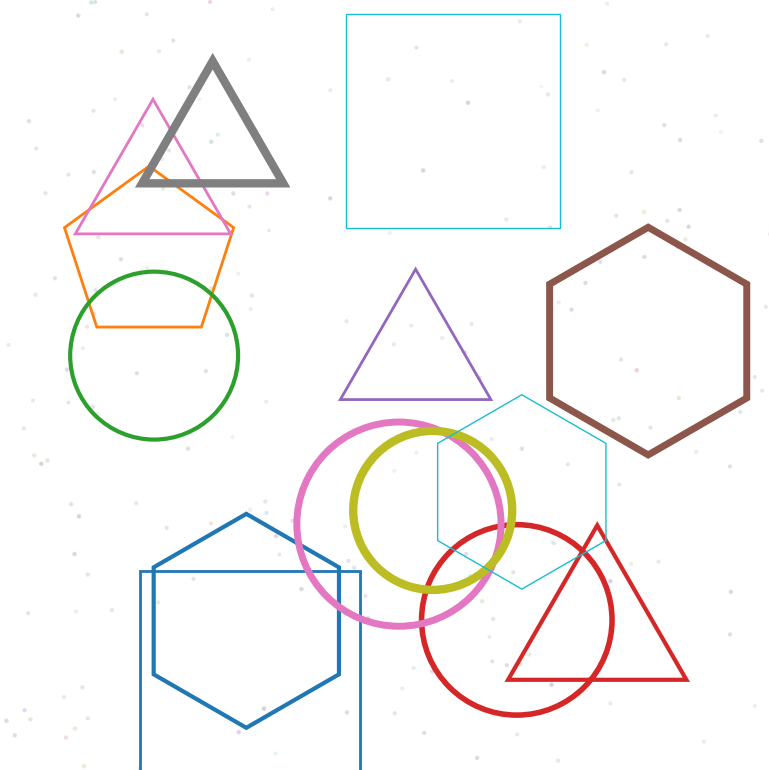[{"shape": "hexagon", "thickness": 1.5, "radius": 0.69, "center": [0.32, 0.194]}, {"shape": "square", "thickness": 1, "radius": 0.72, "center": [0.324, 0.116]}, {"shape": "pentagon", "thickness": 1, "radius": 0.58, "center": [0.194, 0.669]}, {"shape": "circle", "thickness": 1.5, "radius": 0.55, "center": [0.2, 0.538]}, {"shape": "circle", "thickness": 2, "radius": 0.62, "center": [0.671, 0.195]}, {"shape": "triangle", "thickness": 1.5, "radius": 0.67, "center": [0.776, 0.184]}, {"shape": "triangle", "thickness": 1, "radius": 0.56, "center": [0.54, 0.538]}, {"shape": "hexagon", "thickness": 2.5, "radius": 0.74, "center": [0.842, 0.557]}, {"shape": "triangle", "thickness": 1, "radius": 0.58, "center": [0.199, 0.755]}, {"shape": "circle", "thickness": 2.5, "radius": 0.66, "center": [0.518, 0.319]}, {"shape": "triangle", "thickness": 3, "radius": 0.53, "center": [0.276, 0.815]}, {"shape": "circle", "thickness": 3, "radius": 0.52, "center": [0.562, 0.337]}, {"shape": "hexagon", "thickness": 0.5, "radius": 0.63, "center": [0.678, 0.361]}, {"shape": "square", "thickness": 0.5, "radius": 0.69, "center": [0.589, 0.843]}]